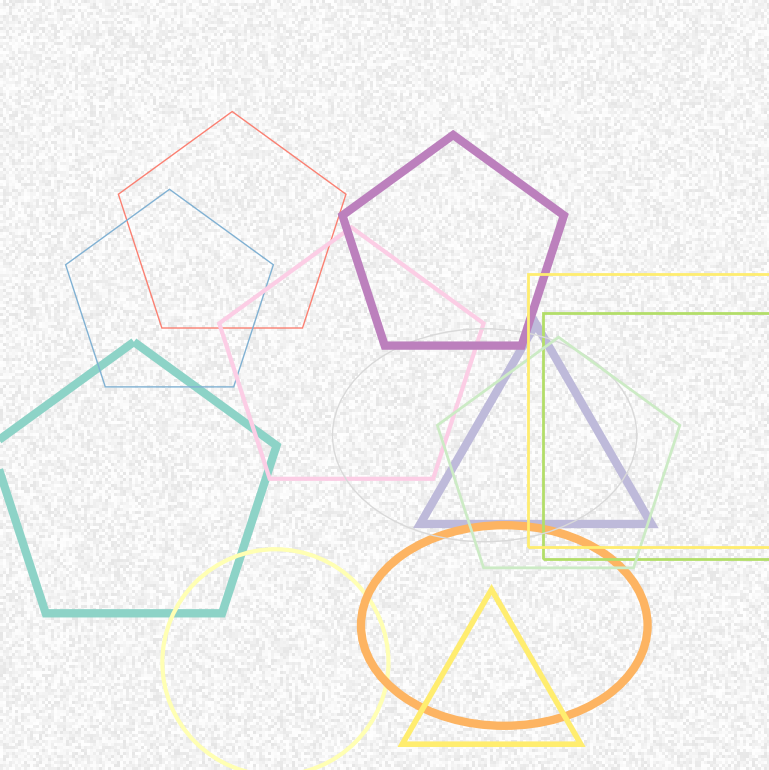[{"shape": "pentagon", "thickness": 3, "radius": 0.97, "center": [0.174, 0.361]}, {"shape": "circle", "thickness": 1.5, "radius": 0.73, "center": [0.358, 0.14]}, {"shape": "triangle", "thickness": 3, "radius": 0.87, "center": [0.696, 0.406]}, {"shape": "pentagon", "thickness": 0.5, "radius": 0.78, "center": [0.302, 0.7]}, {"shape": "pentagon", "thickness": 0.5, "radius": 0.71, "center": [0.22, 0.612]}, {"shape": "oval", "thickness": 3, "radius": 0.93, "center": [0.655, 0.188]}, {"shape": "square", "thickness": 1, "radius": 0.8, "center": [0.865, 0.434]}, {"shape": "pentagon", "thickness": 1.5, "radius": 0.9, "center": [0.456, 0.524]}, {"shape": "oval", "thickness": 0.5, "radius": 0.99, "center": [0.629, 0.435]}, {"shape": "pentagon", "thickness": 3, "radius": 0.76, "center": [0.589, 0.674]}, {"shape": "pentagon", "thickness": 1, "radius": 0.83, "center": [0.725, 0.397]}, {"shape": "triangle", "thickness": 2, "radius": 0.67, "center": [0.638, 0.1]}, {"shape": "square", "thickness": 1, "radius": 0.88, "center": [0.863, 0.467]}]